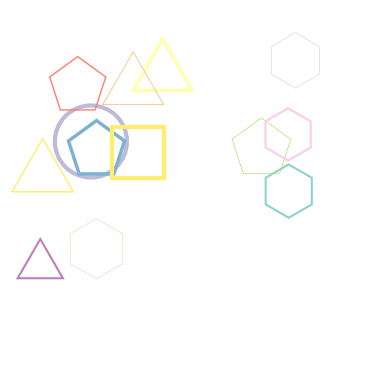[{"shape": "hexagon", "thickness": 1.5, "radius": 0.35, "center": [0.75, 0.504]}, {"shape": "triangle", "thickness": 2.5, "radius": 0.44, "center": [0.423, 0.809]}, {"shape": "circle", "thickness": 3, "radius": 0.47, "center": [0.236, 0.632]}, {"shape": "pentagon", "thickness": 1, "radius": 0.38, "center": [0.202, 0.776]}, {"shape": "pentagon", "thickness": 2.5, "radius": 0.38, "center": [0.251, 0.61]}, {"shape": "triangle", "thickness": 0.5, "radius": 0.46, "center": [0.346, 0.774]}, {"shape": "pentagon", "thickness": 0.5, "radius": 0.4, "center": [0.679, 0.614]}, {"shape": "hexagon", "thickness": 1.5, "radius": 0.34, "center": [0.748, 0.651]}, {"shape": "hexagon", "thickness": 0.5, "radius": 0.36, "center": [0.767, 0.843]}, {"shape": "triangle", "thickness": 1.5, "radius": 0.34, "center": [0.105, 0.311]}, {"shape": "hexagon", "thickness": 0.5, "radius": 0.39, "center": [0.25, 0.354]}, {"shape": "square", "thickness": 3, "radius": 0.34, "center": [0.358, 0.604]}, {"shape": "triangle", "thickness": 1, "radius": 0.46, "center": [0.111, 0.548]}]